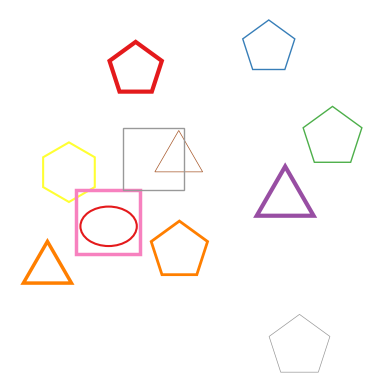[{"shape": "oval", "thickness": 1.5, "radius": 0.37, "center": [0.282, 0.412]}, {"shape": "pentagon", "thickness": 3, "radius": 0.36, "center": [0.352, 0.82]}, {"shape": "pentagon", "thickness": 1, "radius": 0.36, "center": [0.698, 0.877]}, {"shape": "pentagon", "thickness": 1, "radius": 0.4, "center": [0.864, 0.643]}, {"shape": "triangle", "thickness": 3, "radius": 0.43, "center": [0.741, 0.482]}, {"shape": "triangle", "thickness": 2.5, "radius": 0.36, "center": [0.123, 0.301]}, {"shape": "pentagon", "thickness": 2, "radius": 0.38, "center": [0.466, 0.349]}, {"shape": "hexagon", "thickness": 1.5, "radius": 0.39, "center": [0.179, 0.553]}, {"shape": "triangle", "thickness": 0.5, "radius": 0.36, "center": [0.464, 0.589]}, {"shape": "square", "thickness": 2.5, "radius": 0.41, "center": [0.281, 0.422]}, {"shape": "square", "thickness": 1, "radius": 0.4, "center": [0.399, 0.587]}, {"shape": "pentagon", "thickness": 0.5, "radius": 0.42, "center": [0.778, 0.1]}]